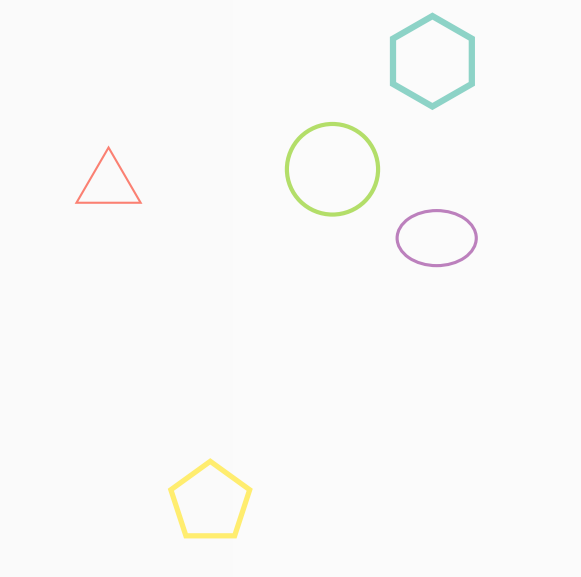[{"shape": "hexagon", "thickness": 3, "radius": 0.39, "center": [0.744, 0.893]}, {"shape": "triangle", "thickness": 1, "radius": 0.32, "center": [0.187, 0.68]}, {"shape": "circle", "thickness": 2, "radius": 0.39, "center": [0.572, 0.706]}, {"shape": "oval", "thickness": 1.5, "radius": 0.34, "center": [0.751, 0.587]}, {"shape": "pentagon", "thickness": 2.5, "radius": 0.36, "center": [0.362, 0.129]}]